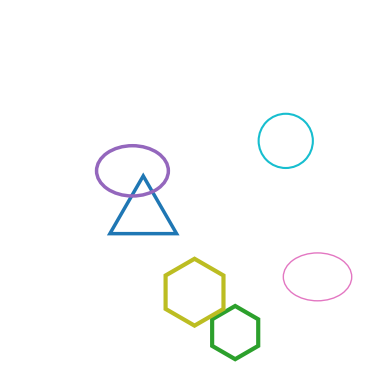[{"shape": "triangle", "thickness": 2.5, "radius": 0.5, "center": [0.372, 0.443]}, {"shape": "hexagon", "thickness": 3, "radius": 0.35, "center": [0.611, 0.136]}, {"shape": "oval", "thickness": 2.5, "radius": 0.47, "center": [0.344, 0.556]}, {"shape": "oval", "thickness": 1, "radius": 0.44, "center": [0.825, 0.281]}, {"shape": "hexagon", "thickness": 3, "radius": 0.43, "center": [0.505, 0.241]}, {"shape": "circle", "thickness": 1.5, "radius": 0.35, "center": [0.742, 0.634]}]